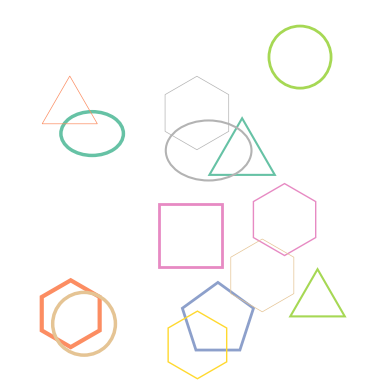[{"shape": "triangle", "thickness": 1.5, "radius": 0.49, "center": [0.629, 0.595]}, {"shape": "oval", "thickness": 2.5, "radius": 0.41, "center": [0.239, 0.653]}, {"shape": "triangle", "thickness": 0.5, "radius": 0.41, "center": [0.181, 0.72]}, {"shape": "hexagon", "thickness": 3, "radius": 0.43, "center": [0.184, 0.185]}, {"shape": "pentagon", "thickness": 2, "radius": 0.49, "center": [0.566, 0.169]}, {"shape": "square", "thickness": 2, "radius": 0.41, "center": [0.496, 0.389]}, {"shape": "hexagon", "thickness": 1, "radius": 0.47, "center": [0.739, 0.43]}, {"shape": "circle", "thickness": 2, "radius": 0.4, "center": [0.779, 0.852]}, {"shape": "triangle", "thickness": 1.5, "radius": 0.41, "center": [0.825, 0.219]}, {"shape": "hexagon", "thickness": 1, "radius": 0.44, "center": [0.513, 0.104]}, {"shape": "circle", "thickness": 2.5, "radius": 0.41, "center": [0.218, 0.159]}, {"shape": "hexagon", "thickness": 0.5, "radius": 0.47, "center": [0.681, 0.285]}, {"shape": "hexagon", "thickness": 0.5, "radius": 0.48, "center": [0.511, 0.707]}, {"shape": "oval", "thickness": 1.5, "radius": 0.56, "center": [0.542, 0.609]}]